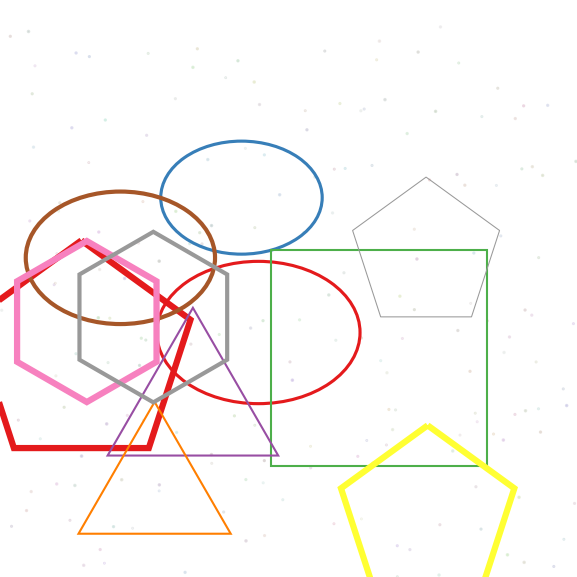[{"shape": "pentagon", "thickness": 3, "radius": 0.99, "center": [0.141, 0.384]}, {"shape": "oval", "thickness": 1.5, "radius": 0.88, "center": [0.447, 0.423]}, {"shape": "oval", "thickness": 1.5, "radius": 0.7, "center": [0.418, 0.657]}, {"shape": "square", "thickness": 1, "radius": 0.93, "center": [0.656, 0.379]}, {"shape": "triangle", "thickness": 1, "radius": 0.85, "center": [0.334, 0.296]}, {"shape": "triangle", "thickness": 1, "radius": 0.76, "center": [0.268, 0.151]}, {"shape": "pentagon", "thickness": 3, "radius": 0.79, "center": [0.741, 0.105]}, {"shape": "oval", "thickness": 2, "radius": 0.82, "center": [0.208, 0.553]}, {"shape": "hexagon", "thickness": 3, "radius": 0.7, "center": [0.15, 0.442]}, {"shape": "pentagon", "thickness": 0.5, "radius": 0.67, "center": [0.738, 0.559]}, {"shape": "hexagon", "thickness": 2, "radius": 0.74, "center": [0.265, 0.45]}]